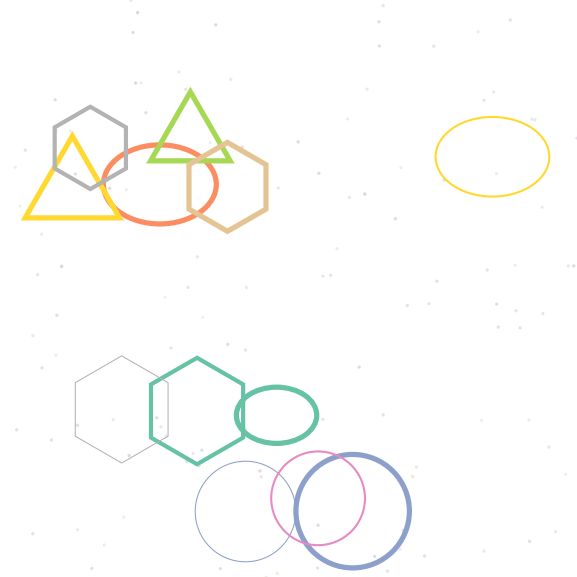[{"shape": "oval", "thickness": 2.5, "radius": 0.35, "center": [0.479, 0.28]}, {"shape": "hexagon", "thickness": 2, "radius": 0.46, "center": [0.341, 0.287]}, {"shape": "oval", "thickness": 2.5, "radius": 0.49, "center": [0.277, 0.68]}, {"shape": "circle", "thickness": 0.5, "radius": 0.44, "center": [0.425, 0.113]}, {"shape": "circle", "thickness": 2.5, "radius": 0.49, "center": [0.611, 0.114]}, {"shape": "circle", "thickness": 1, "radius": 0.41, "center": [0.551, 0.136]}, {"shape": "triangle", "thickness": 2.5, "radius": 0.4, "center": [0.33, 0.76]}, {"shape": "triangle", "thickness": 2.5, "radius": 0.47, "center": [0.125, 0.669]}, {"shape": "oval", "thickness": 1, "radius": 0.49, "center": [0.853, 0.728]}, {"shape": "hexagon", "thickness": 2.5, "radius": 0.38, "center": [0.394, 0.676]}, {"shape": "hexagon", "thickness": 0.5, "radius": 0.46, "center": [0.211, 0.29]}, {"shape": "hexagon", "thickness": 2, "radius": 0.36, "center": [0.156, 0.743]}]